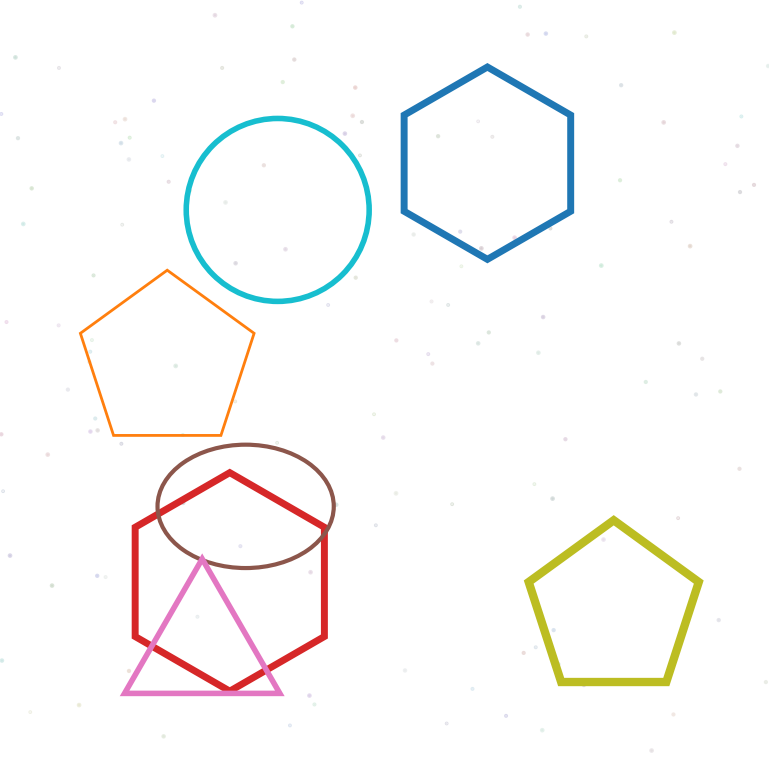[{"shape": "hexagon", "thickness": 2.5, "radius": 0.62, "center": [0.633, 0.788]}, {"shape": "pentagon", "thickness": 1, "radius": 0.59, "center": [0.217, 0.53]}, {"shape": "hexagon", "thickness": 2.5, "radius": 0.71, "center": [0.298, 0.244]}, {"shape": "oval", "thickness": 1.5, "radius": 0.57, "center": [0.319, 0.342]}, {"shape": "triangle", "thickness": 2, "radius": 0.58, "center": [0.263, 0.158]}, {"shape": "pentagon", "thickness": 3, "radius": 0.58, "center": [0.797, 0.208]}, {"shape": "circle", "thickness": 2, "radius": 0.59, "center": [0.361, 0.727]}]